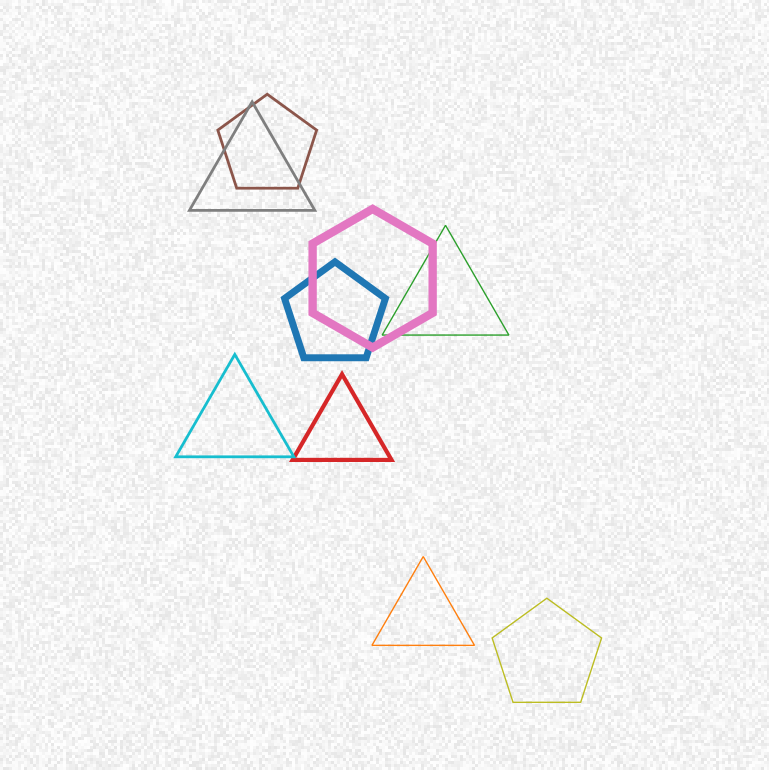[{"shape": "pentagon", "thickness": 2.5, "radius": 0.34, "center": [0.435, 0.591]}, {"shape": "triangle", "thickness": 0.5, "radius": 0.38, "center": [0.55, 0.2]}, {"shape": "triangle", "thickness": 0.5, "radius": 0.48, "center": [0.579, 0.612]}, {"shape": "triangle", "thickness": 1.5, "radius": 0.37, "center": [0.444, 0.44]}, {"shape": "pentagon", "thickness": 1, "radius": 0.34, "center": [0.347, 0.81]}, {"shape": "hexagon", "thickness": 3, "radius": 0.45, "center": [0.484, 0.639]}, {"shape": "triangle", "thickness": 1, "radius": 0.47, "center": [0.327, 0.774]}, {"shape": "pentagon", "thickness": 0.5, "radius": 0.37, "center": [0.71, 0.148]}, {"shape": "triangle", "thickness": 1, "radius": 0.44, "center": [0.305, 0.451]}]